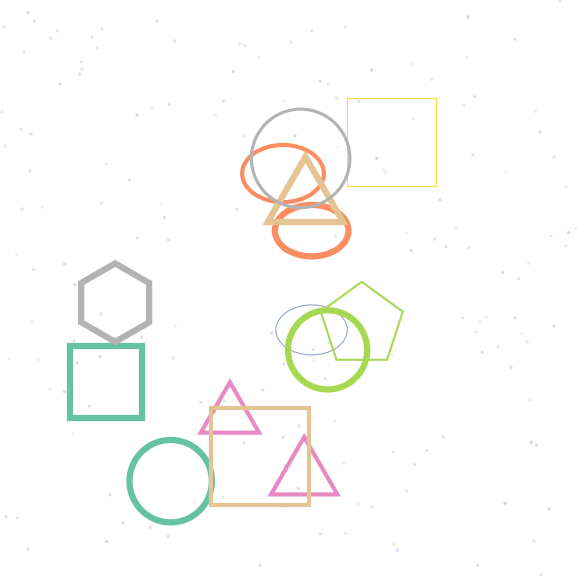[{"shape": "square", "thickness": 3, "radius": 0.31, "center": [0.184, 0.338]}, {"shape": "circle", "thickness": 3, "radius": 0.36, "center": [0.296, 0.166]}, {"shape": "oval", "thickness": 2, "radius": 0.35, "center": [0.49, 0.699]}, {"shape": "oval", "thickness": 3, "radius": 0.32, "center": [0.54, 0.6]}, {"shape": "oval", "thickness": 0.5, "radius": 0.31, "center": [0.54, 0.428]}, {"shape": "triangle", "thickness": 2, "radius": 0.33, "center": [0.527, 0.176]}, {"shape": "triangle", "thickness": 2, "radius": 0.29, "center": [0.398, 0.279]}, {"shape": "circle", "thickness": 3, "radius": 0.34, "center": [0.567, 0.393]}, {"shape": "pentagon", "thickness": 1, "radius": 0.37, "center": [0.626, 0.436]}, {"shape": "square", "thickness": 0.5, "radius": 0.38, "center": [0.678, 0.753]}, {"shape": "square", "thickness": 2, "radius": 0.42, "center": [0.451, 0.209]}, {"shape": "triangle", "thickness": 3, "radius": 0.38, "center": [0.529, 0.652]}, {"shape": "circle", "thickness": 1.5, "radius": 0.43, "center": [0.521, 0.725]}, {"shape": "hexagon", "thickness": 3, "radius": 0.34, "center": [0.199, 0.475]}]